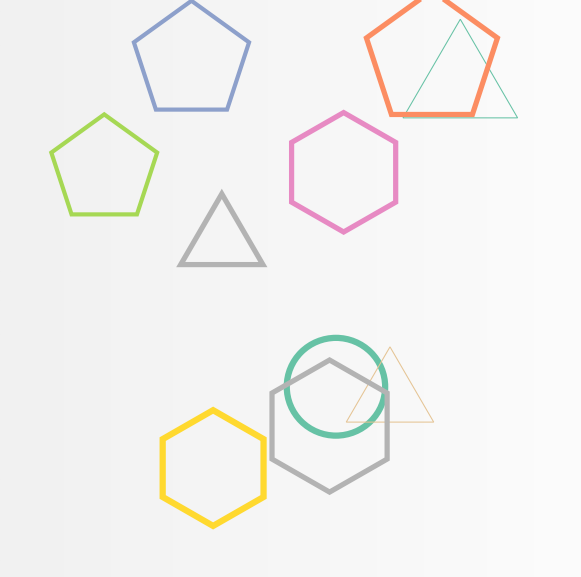[{"shape": "triangle", "thickness": 0.5, "radius": 0.57, "center": [0.792, 0.852]}, {"shape": "circle", "thickness": 3, "radius": 0.42, "center": [0.578, 0.329]}, {"shape": "pentagon", "thickness": 2.5, "radius": 0.59, "center": [0.743, 0.897]}, {"shape": "pentagon", "thickness": 2, "radius": 0.52, "center": [0.329, 0.894]}, {"shape": "hexagon", "thickness": 2.5, "radius": 0.52, "center": [0.591, 0.701]}, {"shape": "pentagon", "thickness": 2, "radius": 0.48, "center": [0.179, 0.705]}, {"shape": "hexagon", "thickness": 3, "radius": 0.5, "center": [0.367, 0.189]}, {"shape": "triangle", "thickness": 0.5, "radius": 0.43, "center": [0.671, 0.312]}, {"shape": "hexagon", "thickness": 2.5, "radius": 0.57, "center": [0.567, 0.261]}, {"shape": "triangle", "thickness": 2.5, "radius": 0.41, "center": [0.382, 0.582]}]